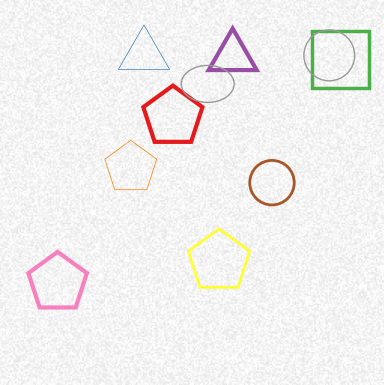[{"shape": "pentagon", "thickness": 3, "radius": 0.4, "center": [0.449, 0.697]}, {"shape": "triangle", "thickness": 0.5, "radius": 0.38, "center": [0.374, 0.858]}, {"shape": "square", "thickness": 2.5, "radius": 0.37, "center": [0.884, 0.845]}, {"shape": "triangle", "thickness": 3, "radius": 0.36, "center": [0.604, 0.854]}, {"shape": "pentagon", "thickness": 0.5, "radius": 0.35, "center": [0.34, 0.565]}, {"shape": "pentagon", "thickness": 2, "radius": 0.42, "center": [0.569, 0.322]}, {"shape": "circle", "thickness": 2, "radius": 0.29, "center": [0.706, 0.526]}, {"shape": "pentagon", "thickness": 3, "radius": 0.4, "center": [0.15, 0.266]}, {"shape": "circle", "thickness": 1, "radius": 0.33, "center": [0.855, 0.856]}, {"shape": "oval", "thickness": 1, "radius": 0.34, "center": [0.539, 0.782]}]